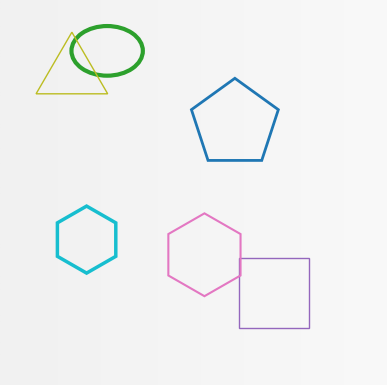[{"shape": "pentagon", "thickness": 2, "radius": 0.59, "center": [0.606, 0.679]}, {"shape": "oval", "thickness": 3, "radius": 0.46, "center": [0.277, 0.868]}, {"shape": "square", "thickness": 1, "radius": 0.45, "center": [0.708, 0.238]}, {"shape": "hexagon", "thickness": 1.5, "radius": 0.54, "center": [0.528, 0.338]}, {"shape": "triangle", "thickness": 1, "radius": 0.53, "center": [0.186, 0.81]}, {"shape": "hexagon", "thickness": 2.5, "radius": 0.44, "center": [0.223, 0.378]}]